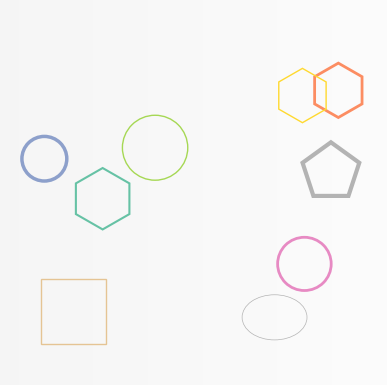[{"shape": "hexagon", "thickness": 1.5, "radius": 0.4, "center": [0.265, 0.484]}, {"shape": "hexagon", "thickness": 2, "radius": 0.35, "center": [0.873, 0.765]}, {"shape": "circle", "thickness": 2.5, "radius": 0.29, "center": [0.114, 0.588]}, {"shape": "circle", "thickness": 2, "radius": 0.35, "center": [0.786, 0.315]}, {"shape": "circle", "thickness": 1, "radius": 0.42, "center": [0.4, 0.616]}, {"shape": "hexagon", "thickness": 1, "radius": 0.35, "center": [0.781, 0.752]}, {"shape": "square", "thickness": 1, "radius": 0.42, "center": [0.19, 0.191]}, {"shape": "pentagon", "thickness": 3, "radius": 0.38, "center": [0.854, 0.553]}, {"shape": "oval", "thickness": 0.5, "radius": 0.42, "center": [0.709, 0.176]}]